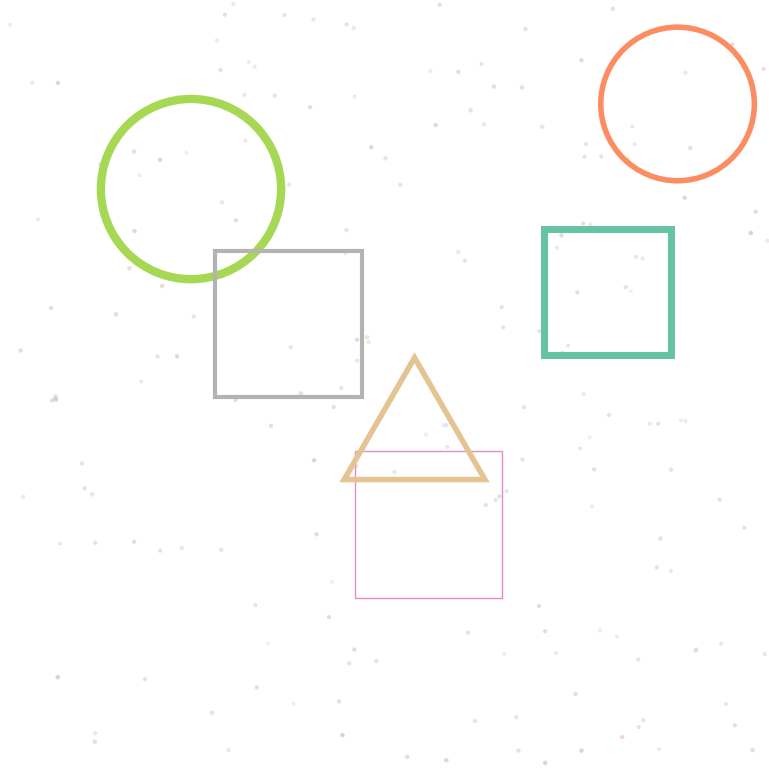[{"shape": "square", "thickness": 2.5, "radius": 0.41, "center": [0.789, 0.621]}, {"shape": "circle", "thickness": 2, "radius": 0.5, "center": [0.88, 0.865]}, {"shape": "square", "thickness": 0.5, "radius": 0.48, "center": [0.556, 0.318]}, {"shape": "circle", "thickness": 3, "radius": 0.59, "center": [0.248, 0.754]}, {"shape": "triangle", "thickness": 2, "radius": 0.53, "center": [0.538, 0.43]}, {"shape": "square", "thickness": 1.5, "radius": 0.48, "center": [0.375, 0.579]}]